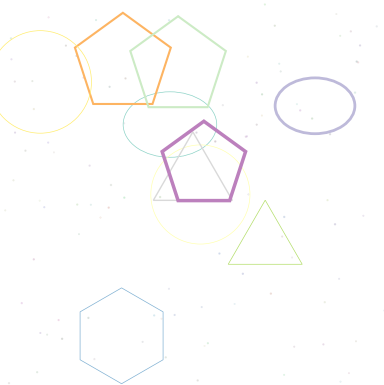[{"shape": "oval", "thickness": 0.5, "radius": 0.61, "center": [0.441, 0.677]}, {"shape": "circle", "thickness": 0.5, "radius": 0.64, "center": [0.52, 0.495]}, {"shape": "oval", "thickness": 2, "radius": 0.52, "center": [0.818, 0.725]}, {"shape": "hexagon", "thickness": 0.5, "radius": 0.62, "center": [0.316, 0.128]}, {"shape": "pentagon", "thickness": 1.5, "radius": 0.65, "center": [0.319, 0.836]}, {"shape": "triangle", "thickness": 0.5, "radius": 0.55, "center": [0.689, 0.369]}, {"shape": "triangle", "thickness": 1, "radius": 0.59, "center": [0.501, 0.539]}, {"shape": "pentagon", "thickness": 2.5, "radius": 0.57, "center": [0.53, 0.571]}, {"shape": "pentagon", "thickness": 1.5, "radius": 0.65, "center": [0.463, 0.827]}, {"shape": "circle", "thickness": 0.5, "radius": 0.67, "center": [0.104, 0.787]}]